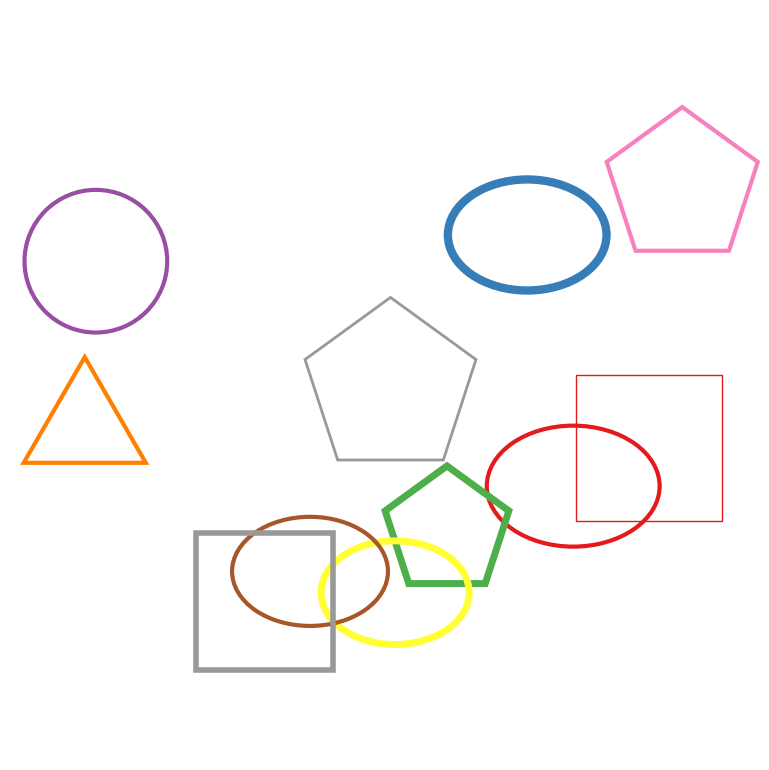[{"shape": "oval", "thickness": 1.5, "radius": 0.56, "center": [0.744, 0.369]}, {"shape": "square", "thickness": 0.5, "radius": 0.47, "center": [0.843, 0.419]}, {"shape": "oval", "thickness": 3, "radius": 0.52, "center": [0.685, 0.695]}, {"shape": "pentagon", "thickness": 2.5, "radius": 0.42, "center": [0.58, 0.31]}, {"shape": "circle", "thickness": 1.5, "radius": 0.46, "center": [0.124, 0.661]}, {"shape": "triangle", "thickness": 1.5, "radius": 0.46, "center": [0.11, 0.445]}, {"shape": "oval", "thickness": 2.5, "radius": 0.48, "center": [0.513, 0.23]}, {"shape": "oval", "thickness": 1.5, "radius": 0.51, "center": [0.403, 0.258]}, {"shape": "pentagon", "thickness": 1.5, "radius": 0.52, "center": [0.886, 0.758]}, {"shape": "square", "thickness": 2, "radius": 0.44, "center": [0.344, 0.219]}, {"shape": "pentagon", "thickness": 1, "radius": 0.58, "center": [0.507, 0.497]}]